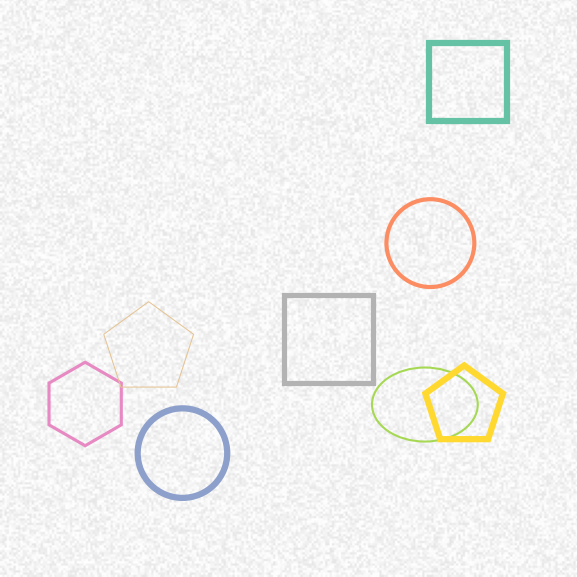[{"shape": "square", "thickness": 3, "radius": 0.34, "center": [0.81, 0.857]}, {"shape": "circle", "thickness": 2, "radius": 0.38, "center": [0.745, 0.578]}, {"shape": "circle", "thickness": 3, "radius": 0.39, "center": [0.316, 0.215]}, {"shape": "hexagon", "thickness": 1.5, "radius": 0.36, "center": [0.147, 0.3]}, {"shape": "oval", "thickness": 1, "radius": 0.46, "center": [0.736, 0.299]}, {"shape": "pentagon", "thickness": 3, "radius": 0.35, "center": [0.804, 0.296]}, {"shape": "pentagon", "thickness": 0.5, "radius": 0.41, "center": [0.257, 0.395]}, {"shape": "square", "thickness": 2.5, "radius": 0.38, "center": [0.569, 0.412]}]